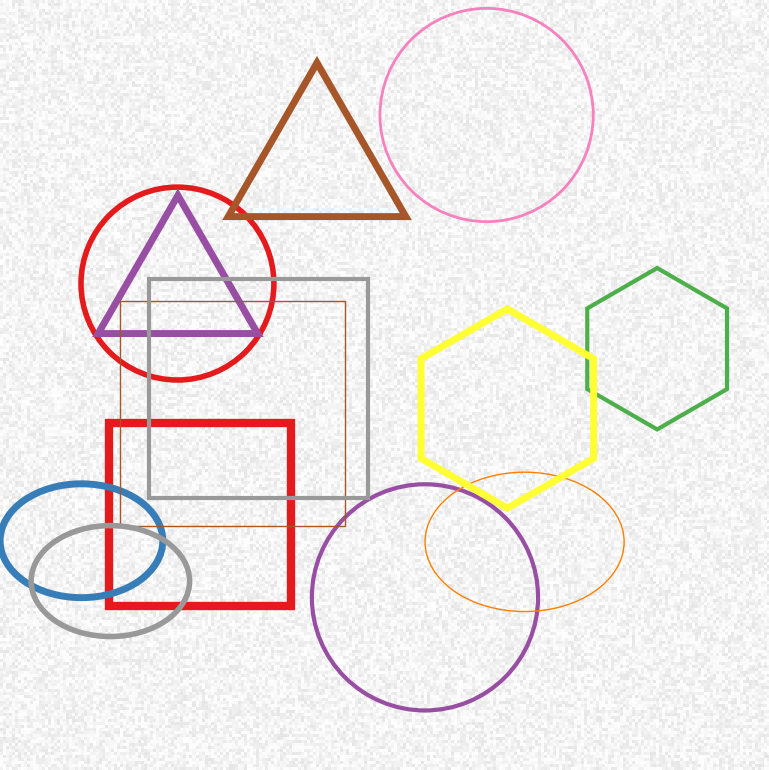[{"shape": "square", "thickness": 3, "radius": 0.59, "center": [0.26, 0.332]}, {"shape": "circle", "thickness": 2, "radius": 0.63, "center": [0.23, 0.632]}, {"shape": "oval", "thickness": 2.5, "radius": 0.53, "center": [0.106, 0.298]}, {"shape": "hexagon", "thickness": 1.5, "radius": 0.52, "center": [0.853, 0.547]}, {"shape": "triangle", "thickness": 2.5, "radius": 0.6, "center": [0.231, 0.627]}, {"shape": "circle", "thickness": 1.5, "radius": 0.73, "center": [0.552, 0.224]}, {"shape": "oval", "thickness": 0.5, "radius": 0.65, "center": [0.681, 0.296]}, {"shape": "hexagon", "thickness": 2.5, "radius": 0.65, "center": [0.659, 0.469]}, {"shape": "triangle", "thickness": 2.5, "radius": 0.67, "center": [0.412, 0.785]}, {"shape": "square", "thickness": 0.5, "radius": 0.73, "center": [0.302, 0.463]}, {"shape": "circle", "thickness": 1, "radius": 0.69, "center": [0.632, 0.851]}, {"shape": "square", "thickness": 1.5, "radius": 0.71, "center": [0.335, 0.495]}, {"shape": "oval", "thickness": 2, "radius": 0.51, "center": [0.143, 0.245]}]